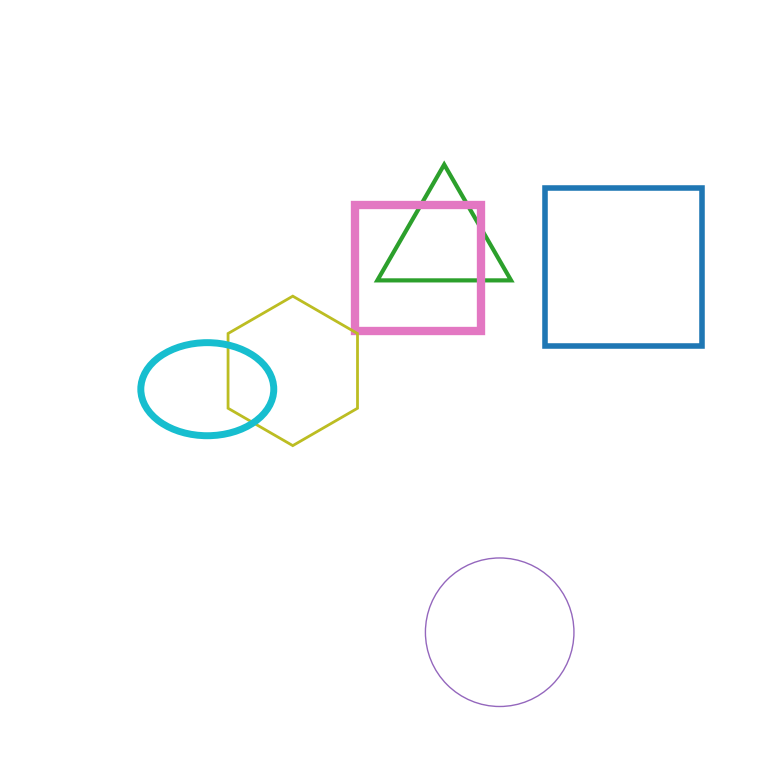[{"shape": "square", "thickness": 2, "radius": 0.51, "center": [0.81, 0.653]}, {"shape": "triangle", "thickness": 1.5, "radius": 0.5, "center": [0.577, 0.686]}, {"shape": "circle", "thickness": 0.5, "radius": 0.48, "center": [0.649, 0.179]}, {"shape": "square", "thickness": 3, "radius": 0.41, "center": [0.543, 0.652]}, {"shape": "hexagon", "thickness": 1, "radius": 0.49, "center": [0.38, 0.518]}, {"shape": "oval", "thickness": 2.5, "radius": 0.43, "center": [0.269, 0.495]}]